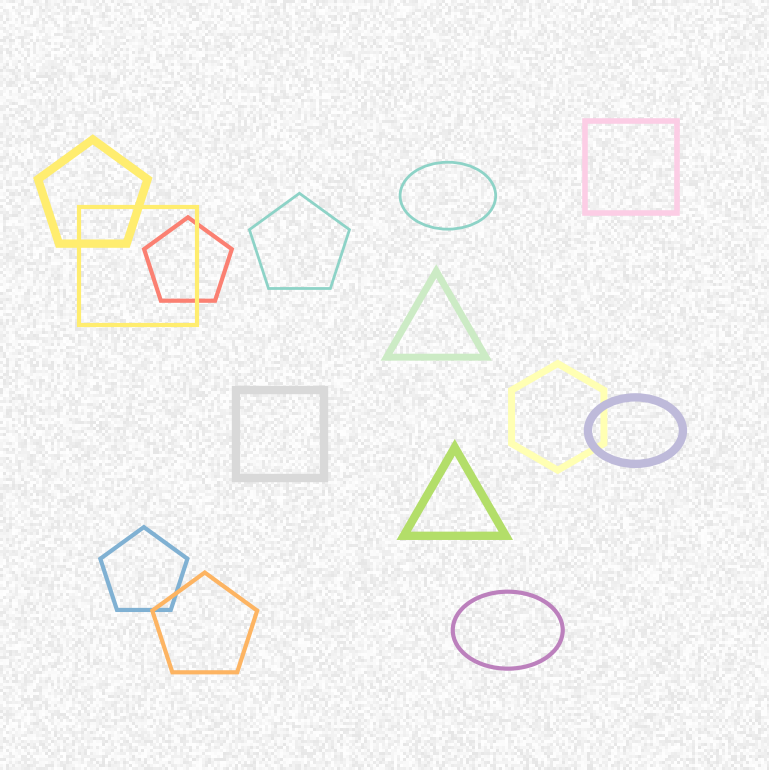[{"shape": "oval", "thickness": 1, "radius": 0.31, "center": [0.582, 0.746]}, {"shape": "pentagon", "thickness": 1, "radius": 0.34, "center": [0.389, 0.681]}, {"shape": "hexagon", "thickness": 2.5, "radius": 0.35, "center": [0.724, 0.459]}, {"shape": "oval", "thickness": 3, "radius": 0.31, "center": [0.825, 0.441]}, {"shape": "pentagon", "thickness": 1.5, "radius": 0.3, "center": [0.244, 0.658]}, {"shape": "pentagon", "thickness": 1.5, "radius": 0.3, "center": [0.187, 0.256]}, {"shape": "pentagon", "thickness": 1.5, "radius": 0.36, "center": [0.266, 0.185]}, {"shape": "triangle", "thickness": 3, "radius": 0.38, "center": [0.591, 0.342]}, {"shape": "square", "thickness": 2, "radius": 0.3, "center": [0.819, 0.783]}, {"shape": "square", "thickness": 3, "radius": 0.29, "center": [0.363, 0.437]}, {"shape": "oval", "thickness": 1.5, "radius": 0.36, "center": [0.659, 0.182]}, {"shape": "triangle", "thickness": 2.5, "radius": 0.37, "center": [0.567, 0.573]}, {"shape": "square", "thickness": 1.5, "radius": 0.38, "center": [0.18, 0.654]}, {"shape": "pentagon", "thickness": 3, "radius": 0.37, "center": [0.121, 0.744]}]